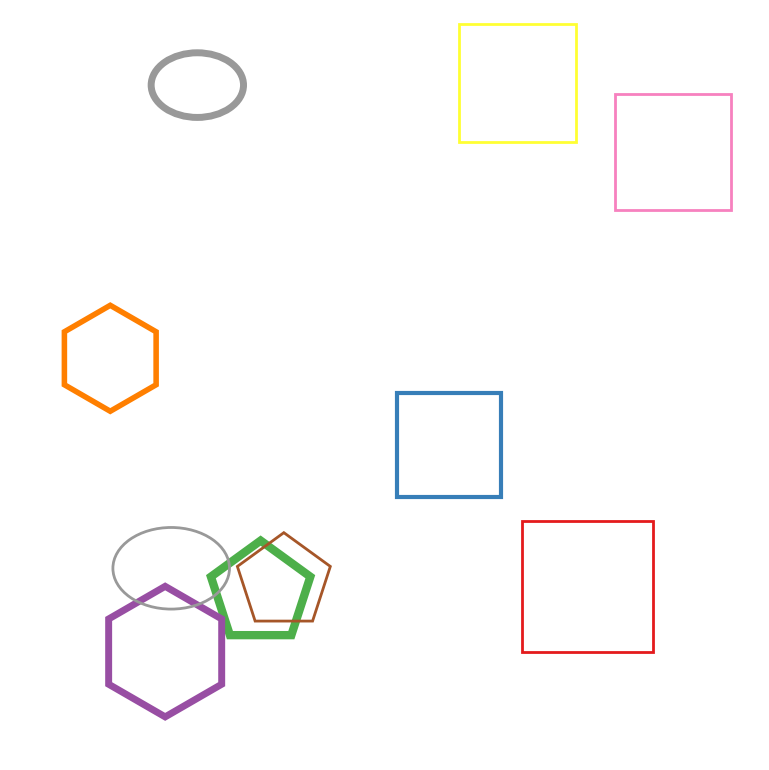[{"shape": "square", "thickness": 1, "radius": 0.42, "center": [0.763, 0.238]}, {"shape": "square", "thickness": 1.5, "radius": 0.34, "center": [0.583, 0.422]}, {"shape": "pentagon", "thickness": 3, "radius": 0.34, "center": [0.338, 0.23]}, {"shape": "hexagon", "thickness": 2.5, "radius": 0.42, "center": [0.215, 0.154]}, {"shape": "hexagon", "thickness": 2, "radius": 0.34, "center": [0.143, 0.535]}, {"shape": "square", "thickness": 1, "radius": 0.38, "center": [0.672, 0.892]}, {"shape": "pentagon", "thickness": 1, "radius": 0.32, "center": [0.369, 0.245]}, {"shape": "square", "thickness": 1, "radius": 0.38, "center": [0.874, 0.802]}, {"shape": "oval", "thickness": 2.5, "radius": 0.3, "center": [0.256, 0.889]}, {"shape": "oval", "thickness": 1, "radius": 0.38, "center": [0.222, 0.262]}]